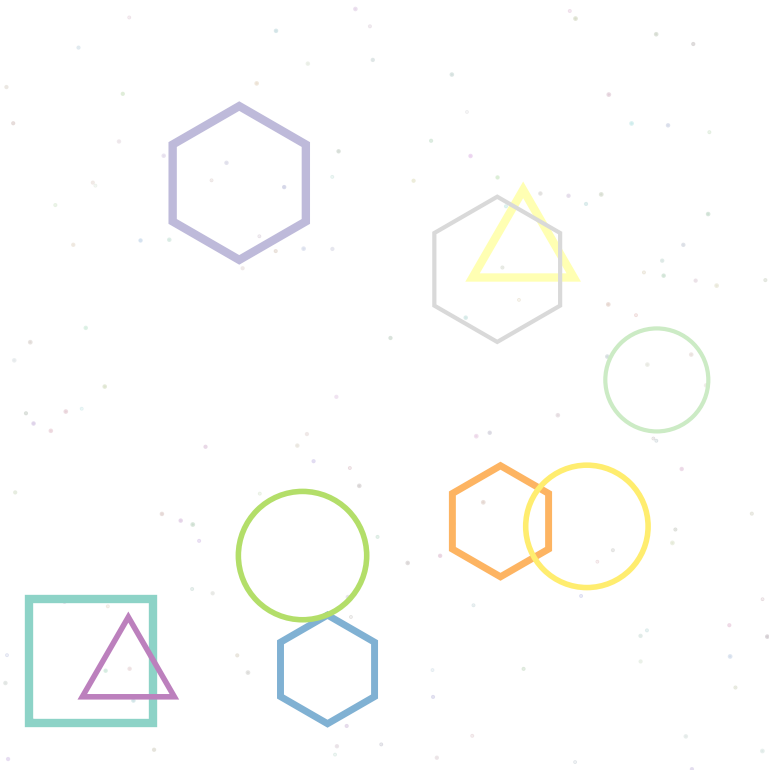[{"shape": "square", "thickness": 3, "radius": 0.4, "center": [0.118, 0.142]}, {"shape": "triangle", "thickness": 3, "radius": 0.38, "center": [0.679, 0.678]}, {"shape": "hexagon", "thickness": 3, "radius": 0.5, "center": [0.311, 0.762]}, {"shape": "hexagon", "thickness": 2.5, "radius": 0.35, "center": [0.425, 0.131]}, {"shape": "hexagon", "thickness": 2.5, "radius": 0.36, "center": [0.65, 0.323]}, {"shape": "circle", "thickness": 2, "radius": 0.42, "center": [0.393, 0.278]}, {"shape": "hexagon", "thickness": 1.5, "radius": 0.47, "center": [0.646, 0.65]}, {"shape": "triangle", "thickness": 2, "radius": 0.35, "center": [0.167, 0.13]}, {"shape": "circle", "thickness": 1.5, "radius": 0.33, "center": [0.853, 0.507]}, {"shape": "circle", "thickness": 2, "radius": 0.4, "center": [0.762, 0.316]}]